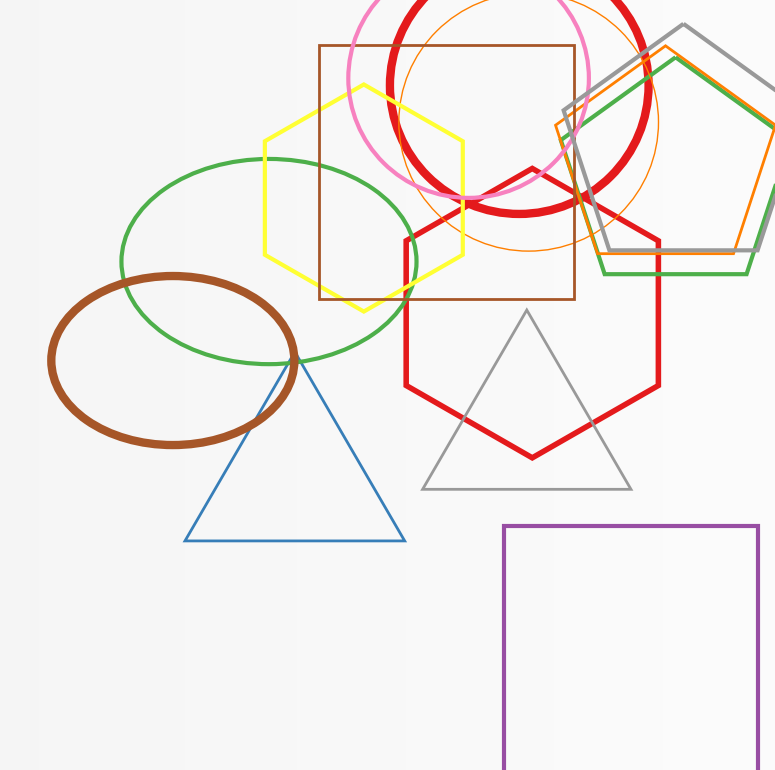[{"shape": "circle", "thickness": 3, "radius": 0.83, "center": [0.67, 0.889]}, {"shape": "hexagon", "thickness": 2, "radius": 0.94, "center": [0.687, 0.593]}, {"shape": "triangle", "thickness": 1, "radius": 0.82, "center": [0.38, 0.379]}, {"shape": "oval", "thickness": 1.5, "radius": 0.95, "center": [0.347, 0.66]}, {"shape": "pentagon", "thickness": 1.5, "radius": 0.78, "center": [0.872, 0.77]}, {"shape": "square", "thickness": 1.5, "radius": 0.82, "center": [0.814, 0.153]}, {"shape": "circle", "thickness": 0.5, "radius": 0.84, "center": [0.682, 0.841]}, {"shape": "pentagon", "thickness": 1, "radius": 0.75, "center": [0.859, 0.791]}, {"shape": "hexagon", "thickness": 1.5, "radius": 0.74, "center": [0.469, 0.743]}, {"shape": "oval", "thickness": 3, "radius": 0.78, "center": [0.223, 0.532]}, {"shape": "square", "thickness": 1, "radius": 0.82, "center": [0.576, 0.777]}, {"shape": "circle", "thickness": 1.5, "radius": 0.78, "center": [0.605, 0.898]}, {"shape": "triangle", "thickness": 1, "radius": 0.78, "center": [0.68, 0.442]}, {"shape": "pentagon", "thickness": 1.5, "radius": 0.81, "center": [0.882, 0.806]}]